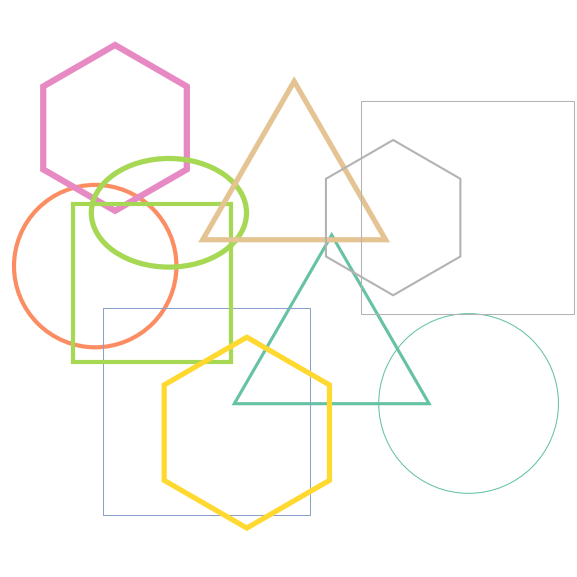[{"shape": "circle", "thickness": 0.5, "radius": 0.78, "center": [0.811, 0.3]}, {"shape": "triangle", "thickness": 1.5, "radius": 0.97, "center": [0.574, 0.397]}, {"shape": "circle", "thickness": 2, "radius": 0.7, "center": [0.165, 0.538]}, {"shape": "square", "thickness": 0.5, "radius": 0.89, "center": [0.357, 0.287]}, {"shape": "hexagon", "thickness": 3, "radius": 0.72, "center": [0.199, 0.778]}, {"shape": "square", "thickness": 2, "radius": 0.68, "center": [0.263, 0.509]}, {"shape": "oval", "thickness": 2.5, "radius": 0.67, "center": [0.292, 0.631]}, {"shape": "hexagon", "thickness": 2.5, "radius": 0.83, "center": [0.427, 0.25]}, {"shape": "triangle", "thickness": 2.5, "radius": 0.91, "center": [0.509, 0.675]}, {"shape": "square", "thickness": 0.5, "radius": 0.92, "center": [0.809, 0.639]}, {"shape": "hexagon", "thickness": 1, "radius": 0.67, "center": [0.681, 0.622]}]